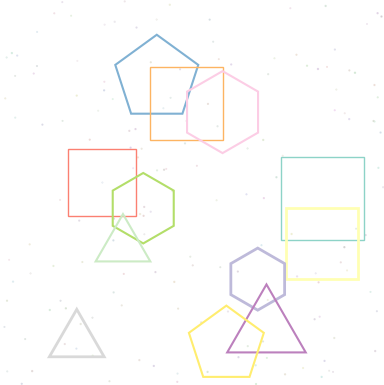[{"shape": "square", "thickness": 1, "radius": 0.54, "center": [0.837, 0.484]}, {"shape": "square", "thickness": 2, "radius": 0.46, "center": [0.837, 0.368]}, {"shape": "hexagon", "thickness": 2, "radius": 0.4, "center": [0.669, 0.275]}, {"shape": "square", "thickness": 1, "radius": 0.44, "center": [0.265, 0.526]}, {"shape": "pentagon", "thickness": 1.5, "radius": 0.57, "center": [0.407, 0.796]}, {"shape": "square", "thickness": 1, "radius": 0.48, "center": [0.484, 0.73]}, {"shape": "hexagon", "thickness": 1.5, "radius": 0.46, "center": [0.372, 0.459]}, {"shape": "hexagon", "thickness": 1.5, "radius": 0.53, "center": [0.578, 0.709]}, {"shape": "triangle", "thickness": 2, "radius": 0.41, "center": [0.199, 0.114]}, {"shape": "triangle", "thickness": 1.5, "radius": 0.59, "center": [0.692, 0.143]}, {"shape": "triangle", "thickness": 1.5, "radius": 0.41, "center": [0.319, 0.362]}, {"shape": "pentagon", "thickness": 1.5, "radius": 0.51, "center": [0.588, 0.104]}]